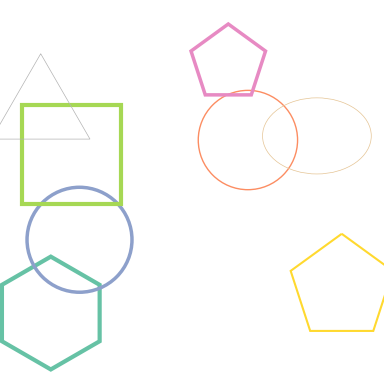[{"shape": "hexagon", "thickness": 3, "radius": 0.73, "center": [0.132, 0.187]}, {"shape": "circle", "thickness": 1, "radius": 0.64, "center": [0.644, 0.636]}, {"shape": "circle", "thickness": 2.5, "radius": 0.68, "center": [0.207, 0.377]}, {"shape": "pentagon", "thickness": 2.5, "radius": 0.51, "center": [0.593, 0.836]}, {"shape": "square", "thickness": 3, "radius": 0.64, "center": [0.185, 0.599]}, {"shape": "pentagon", "thickness": 1.5, "radius": 0.7, "center": [0.888, 0.253]}, {"shape": "oval", "thickness": 0.5, "radius": 0.71, "center": [0.823, 0.647]}, {"shape": "triangle", "thickness": 0.5, "radius": 0.74, "center": [0.106, 0.713]}]